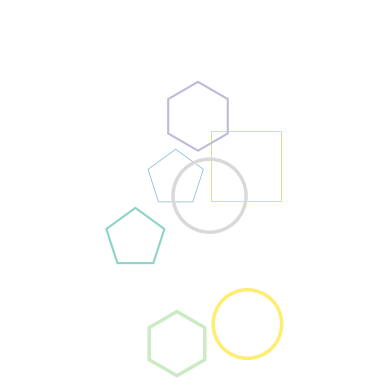[{"shape": "pentagon", "thickness": 1.5, "radius": 0.4, "center": [0.352, 0.381]}, {"shape": "hexagon", "thickness": 1.5, "radius": 0.45, "center": [0.514, 0.698]}, {"shape": "pentagon", "thickness": 0.5, "radius": 0.38, "center": [0.456, 0.537]}, {"shape": "square", "thickness": 0.5, "radius": 0.46, "center": [0.639, 0.568]}, {"shape": "circle", "thickness": 2.5, "radius": 0.47, "center": [0.544, 0.492]}, {"shape": "hexagon", "thickness": 2.5, "radius": 0.42, "center": [0.46, 0.107]}, {"shape": "circle", "thickness": 2.5, "radius": 0.45, "center": [0.643, 0.158]}]